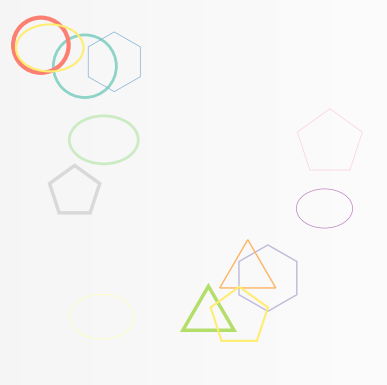[{"shape": "circle", "thickness": 2, "radius": 0.41, "center": [0.219, 0.828]}, {"shape": "oval", "thickness": 0.5, "radius": 0.42, "center": [0.263, 0.177]}, {"shape": "hexagon", "thickness": 1, "radius": 0.43, "center": [0.691, 0.278]}, {"shape": "circle", "thickness": 3, "radius": 0.36, "center": [0.105, 0.883]}, {"shape": "hexagon", "thickness": 0.5, "radius": 0.39, "center": [0.295, 0.839]}, {"shape": "triangle", "thickness": 1, "radius": 0.42, "center": [0.639, 0.294]}, {"shape": "triangle", "thickness": 2.5, "radius": 0.38, "center": [0.538, 0.18]}, {"shape": "pentagon", "thickness": 0.5, "radius": 0.44, "center": [0.851, 0.63]}, {"shape": "pentagon", "thickness": 2.5, "radius": 0.34, "center": [0.193, 0.502]}, {"shape": "oval", "thickness": 0.5, "radius": 0.36, "center": [0.837, 0.458]}, {"shape": "oval", "thickness": 2, "radius": 0.45, "center": [0.268, 0.637]}, {"shape": "oval", "thickness": 1.5, "radius": 0.44, "center": [0.128, 0.876]}, {"shape": "pentagon", "thickness": 1.5, "radius": 0.39, "center": [0.617, 0.178]}]